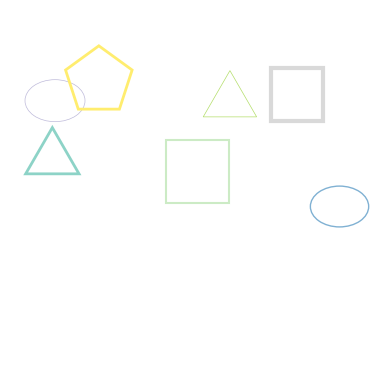[{"shape": "triangle", "thickness": 2, "radius": 0.4, "center": [0.136, 0.589]}, {"shape": "oval", "thickness": 0.5, "radius": 0.39, "center": [0.143, 0.739]}, {"shape": "oval", "thickness": 1, "radius": 0.38, "center": [0.882, 0.464]}, {"shape": "triangle", "thickness": 0.5, "radius": 0.4, "center": [0.597, 0.737]}, {"shape": "square", "thickness": 3, "radius": 0.34, "center": [0.772, 0.754]}, {"shape": "square", "thickness": 1.5, "radius": 0.41, "center": [0.513, 0.555]}, {"shape": "pentagon", "thickness": 2, "radius": 0.45, "center": [0.257, 0.79]}]